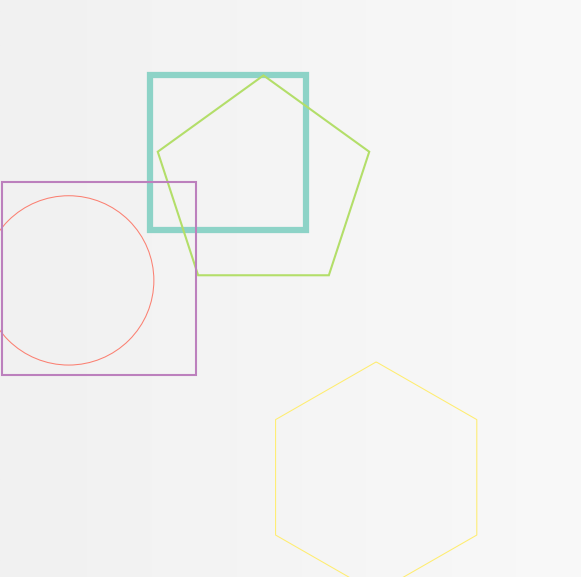[{"shape": "square", "thickness": 3, "radius": 0.67, "center": [0.392, 0.735]}, {"shape": "circle", "thickness": 0.5, "radius": 0.73, "center": [0.118, 0.514]}, {"shape": "pentagon", "thickness": 1, "radius": 0.96, "center": [0.453, 0.677]}, {"shape": "square", "thickness": 1, "radius": 0.84, "center": [0.17, 0.517]}, {"shape": "hexagon", "thickness": 0.5, "radius": 1.0, "center": [0.647, 0.173]}]